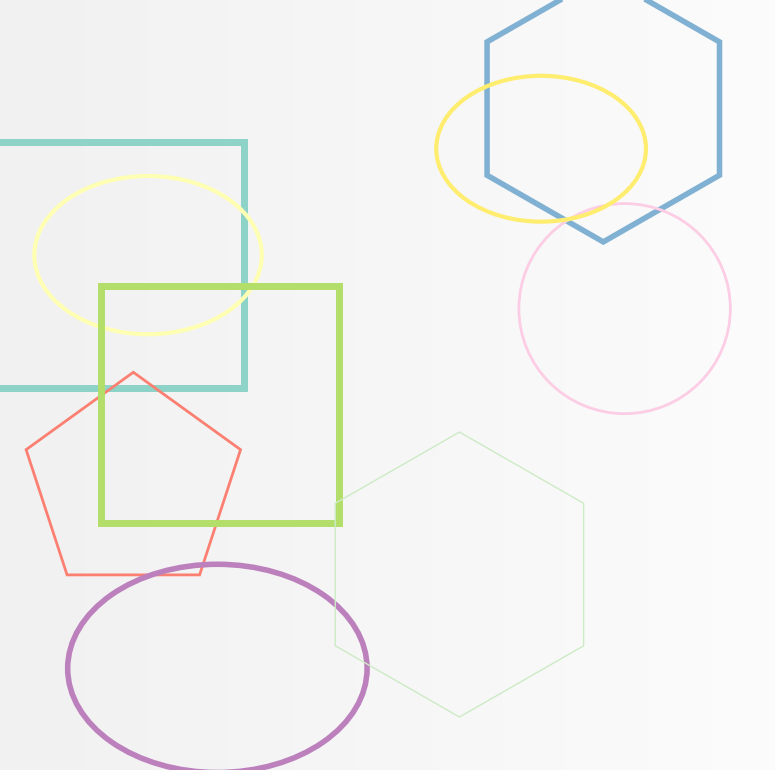[{"shape": "square", "thickness": 2.5, "radius": 0.8, "center": [0.155, 0.656]}, {"shape": "oval", "thickness": 1.5, "radius": 0.73, "center": [0.191, 0.669]}, {"shape": "pentagon", "thickness": 1, "radius": 0.73, "center": [0.172, 0.371]}, {"shape": "hexagon", "thickness": 2, "radius": 0.87, "center": [0.778, 0.859]}, {"shape": "square", "thickness": 2.5, "radius": 0.77, "center": [0.284, 0.475]}, {"shape": "circle", "thickness": 1, "radius": 0.68, "center": [0.806, 0.599]}, {"shape": "oval", "thickness": 2, "radius": 0.97, "center": [0.28, 0.132]}, {"shape": "hexagon", "thickness": 0.5, "radius": 0.93, "center": [0.593, 0.254]}, {"shape": "oval", "thickness": 1.5, "radius": 0.68, "center": [0.698, 0.807]}]